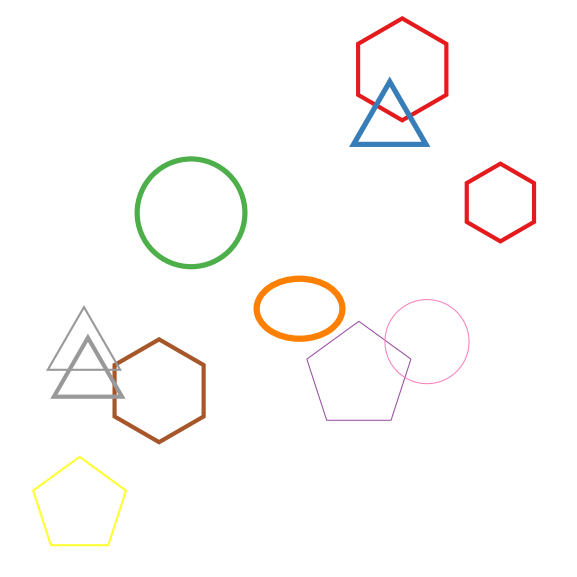[{"shape": "hexagon", "thickness": 2, "radius": 0.34, "center": [0.866, 0.648]}, {"shape": "hexagon", "thickness": 2, "radius": 0.44, "center": [0.697, 0.879]}, {"shape": "triangle", "thickness": 2.5, "radius": 0.36, "center": [0.675, 0.785]}, {"shape": "circle", "thickness": 2.5, "radius": 0.47, "center": [0.331, 0.631]}, {"shape": "pentagon", "thickness": 0.5, "radius": 0.47, "center": [0.621, 0.348]}, {"shape": "oval", "thickness": 3, "radius": 0.37, "center": [0.519, 0.465]}, {"shape": "pentagon", "thickness": 1, "radius": 0.42, "center": [0.138, 0.124]}, {"shape": "hexagon", "thickness": 2, "radius": 0.45, "center": [0.275, 0.322]}, {"shape": "circle", "thickness": 0.5, "radius": 0.36, "center": [0.739, 0.408]}, {"shape": "triangle", "thickness": 1, "radius": 0.36, "center": [0.145, 0.395]}, {"shape": "triangle", "thickness": 2, "radius": 0.34, "center": [0.152, 0.346]}]